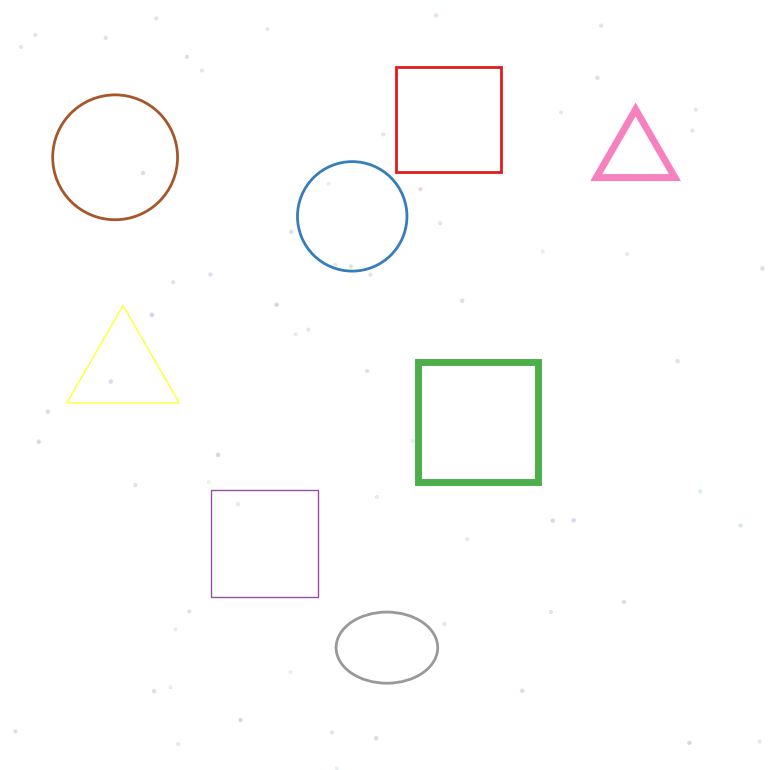[{"shape": "square", "thickness": 1, "radius": 0.34, "center": [0.583, 0.844]}, {"shape": "circle", "thickness": 1, "radius": 0.36, "center": [0.457, 0.719]}, {"shape": "square", "thickness": 2.5, "radius": 0.39, "center": [0.621, 0.452]}, {"shape": "square", "thickness": 0.5, "radius": 0.35, "center": [0.344, 0.294]}, {"shape": "triangle", "thickness": 0.5, "radius": 0.42, "center": [0.16, 0.519]}, {"shape": "circle", "thickness": 1, "radius": 0.41, "center": [0.15, 0.796]}, {"shape": "triangle", "thickness": 2.5, "radius": 0.29, "center": [0.825, 0.799]}, {"shape": "oval", "thickness": 1, "radius": 0.33, "center": [0.502, 0.159]}]